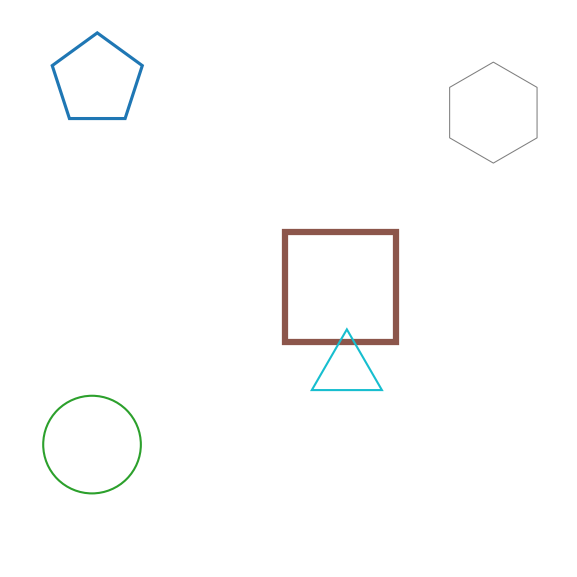[{"shape": "pentagon", "thickness": 1.5, "radius": 0.41, "center": [0.168, 0.86]}, {"shape": "circle", "thickness": 1, "radius": 0.42, "center": [0.159, 0.229]}, {"shape": "square", "thickness": 3, "radius": 0.48, "center": [0.59, 0.501]}, {"shape": "hexagon", "thickness": 0.5, "radius": 0.44, "center": [0.854, 0.804]}, {"shape": "triangle", "thickness": 1, "radius": 0.35, "center": [0.601, 0.359]}]